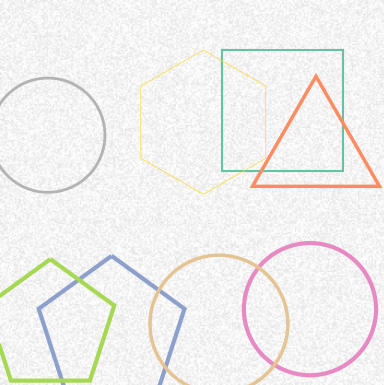[{"shape": "square", "thickness": 1.5, "radius": 0.79, "center": [0.734, 0.713]}, {"shape": "triangle", "thickness": 2.5, "radius": 0.95, "center": [0.821, 0.611]}, {"shape": "pentagon", "thickness": 3, "radius": 1.0, "center": [0.29, 0.136]}, {"shape": "circle", "thickness": 3, "radius": 0.86, "center": [0.805, 0.197]}, {"shape": "pentagon", "thickness": 3, "radius": 0.87, "center": [0.131, 0.152]}, {"shape": "hexagon", "thickness": 0.5, "radius": 0.94, "center": [0.528, 0.683]}, {"shape": "circle", "thickness": 2.5, "radius": 0.9, "center": [0.569, 0.158]}, {"shape": "circle", "thickness": 2, "radius": 0.74, "center": [0.124, 0.649]}]